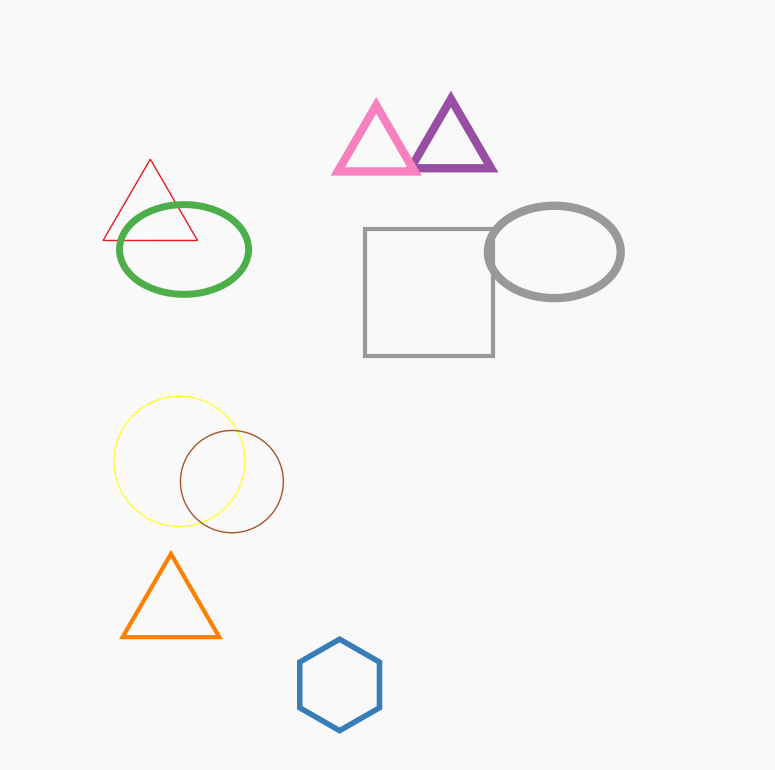[{"shape": "triangle", "thickness": 0.5, "radius": 0.35, "center": [0.194, 0.723]}, {"shape": "hexagon", "thickness": 2, "radius": 0.3, "center": [0.438, 0.11]}, {"shape": "oval", "thickness": 2.5, "radius": 0.42, "center": [0.237, 0.676]}, {"shape": "triangle", "thickness": 3, "radius": 0.3, "center": [0.582, 0.811]}, {"shape": "triangle", "thickness": 1.5, "radius": 0.36, "center": [0.221, 0.209]}, {"shape": "circle", "thickness": 0.5, "radius": 0.42, "center": [0.232, 0.401]}, {"shape": "circle", "thickness": 0.5, "radius": 0.33, "center": [0.299, 0.375]}, {"shape": "triangle", "thickness": 3, "radius": 0.29, "center": [0.485, 0.806]}, {"shape": "square", "thickness": 1.5, "radius": 0.41, "center": [0.554, 0.62]}, {"shape": "oval", "thickness": 3, "radius": 0.43, "center": [0.715, 0.673]}]